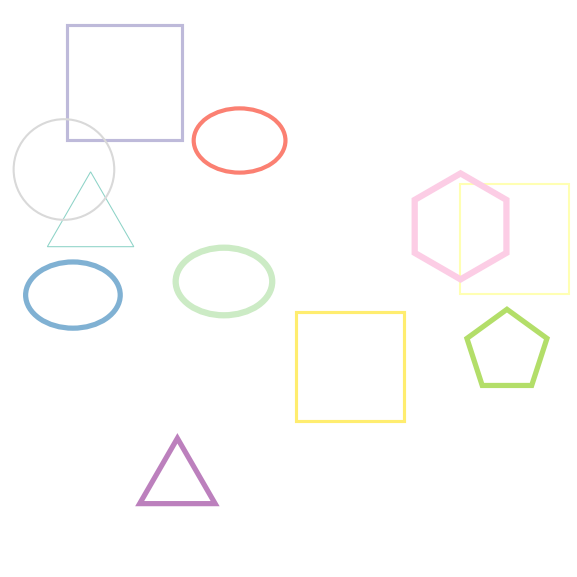[{"shape": "triangle", "thickness": 0.5, "radius": 0.43, "center": [0.157, 0.615]}, {"shape": "square", "thickness": 1, "radius": 0.47, "center": [0.891, 0.585]}, {"shape": "square", "thickness": 1.5, "radius": 0.5, "center": [0.216, 0.856]}, {"shape": "oval", "thickness": 2, "radius": 0.4, "center": [0.415, 0.756]}, {"shape": "oval", "thickness": 2.5, "radius": 0.41, "center": [0.126, 0.488]}, {"shape": "pentagon", "thickness": 2.5, "radius": 0.36, "center": [0.878, 0.391]}, {"shape": "hexagon", "thickness": 3, "radius": 0.46, "center": [0.798, 0.607]}, {"shape": "circle", "thickness": 1, "radius": 0.44, "center": [0.111, 0.706]}, {"shape": "triangle", "thickness": 2.5, "radius": 0.38, "center": [0.307, 0.165]}, {"shape": "oval", "thickness": 3, "radius": 0.42, "center": [0.388, 0.512]}, {"shape": "square", "thickness": 1.5, "radius": 0.47, "center": [0.606, 0.364]}]